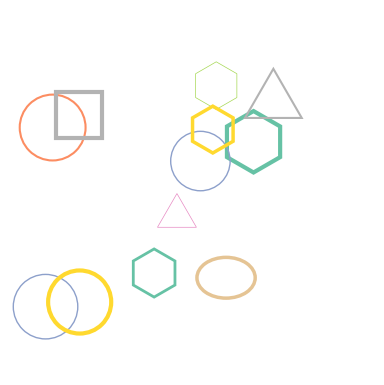[{"shape": "hexagon", "thickness": 2, "radius": 0.31, "center": [0.4, 0.291]}, {"shape": "hexagon", "thickness": 3, "radius": 0.4, "center": [0.659, 0.632]}, {"shape": "circle", "thickness": 1.5, "radius": 0.43, "center": [0.137, 0.669]}, {"shape": "circle", "thickness": 1, "radius": 0.39, "center": [0.521, 0.582]}, {"shape": "circle", "thickness": 1, "radius": 0.42, "center": [0.118, 0.203]}, {"shape": "triangle", "thickness": 0.5, "radius": 0.29, "center": [0.46, 0.439]}, {"shape": "hexagon", "thickness": 0.5, "radius": 0.31, "center": [0.562, 0.778]}, {"shape": "circle", "thickness": 3, "radius": 0.41, "center": [0.207, 0.216]}, {"shape": "hexagon", "thickness": 2.5, "radius": 0.3, "center": [0.553, 0.663]}, {"shape": "oval", "thickness": 2.5, "radius": 0.38, "center": [0.587, 0.279]}, {"shape": "triangle", "thickness": 1.5, "radius": 0.43, "center": [0.71, 0.736]}, {"shape": "square", "thickness": 3, "radius": 0.3, "center": [0.204, 0.702]}]